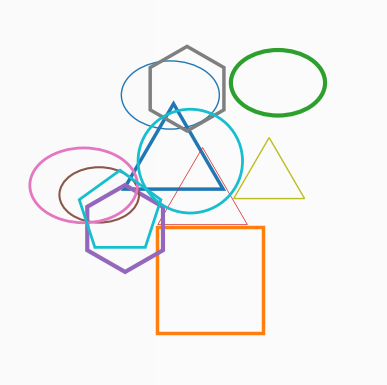[{"shape": "triangle", "thickness": 2.5, "radius": 0.74, "center": [0.448, 0.583]}, {"shape": "oval", "thickness": 1, "radius": 0.63, "center": [0.44, 0.753]}, {"shape": "square", "thickness": 2.5, "radius": 0.69, "center": [0.542, 0.272]}, {"shape": "oval", "thickness": 3, "radius": 0.61, "center": [0.717, 0.785]}, {"shape": "triangle", "thickness": 0.5, "radius": 0.67, "center": [0.523, 0.483]}, {"shape": "hexagon", "thickness": 3, "radius": 0.56, "center": [0.323, 0.406]}, {"shape": "oval", "thickness": 1.5, "radius": 0.51, "center": [0.256, 0.494]}, {"shape": "oval", "thickness": 2, "radius": 0.69, "center": [0.216, 0.519]}, {"shape": "hexagon", "thickness": 2.5, "radius": 0.55, "center": [0.483, 0.77]}, {"shape": "triangle", "thickness": 1, "radius": 0.53, "center": [0.695, 0.537]}, {"shape": "circle", "thickness": 2, "radius": 0.67, "center": [0.491, 0.581]}, {"shape": "pentagon", "thickness": 2, "radius": 0.55, "center": [0.31, 0.447]}]